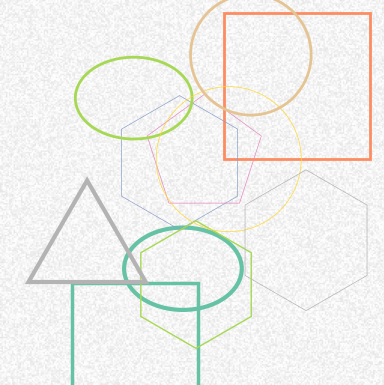[{"shape": "square", "thickness": 2.5, "radius": 0.81, "center": [0.351, 0.103]}, {"shape": "oval", "thickness": 3, "radius": 0.76, "center": [0.475, 0.302]}, {"shape": "square", "thickness": 2, "radius": 0.95, "center": [0.771, 0.777]}, {"shape": "hexagon", "thickness": 0.5, "radius": 0.87, "center": [0.466, 0.578]}, {"shape": "pentagon", "thickness": 0.5, "radius": 0.78, "center": [0.53, 0.599]}, {"shape": "oval", "thickness": 2, "radius": 0.76, "center": [0.347, 0.745]}, {"shape": "hexagon", "thickness": 1, "radius": 0.83, "center": [0.509, 0.261]}, {"shape": "circle", "thickness": 0.5, "radius": 0.94, "center": [0.594, 0.587]}, {"shape": "circle", "thickness": 2, "radius": 0.78, "center": [0.652, 0.858]}, {"shape": "hexagon", "thickness": 0.5, "radius": 0.91, "center": [0.795, 0.376]}, {"shape": "triangle", "thickness": 3, "radius": 0.88, "center": [0.226, 0.355]}]